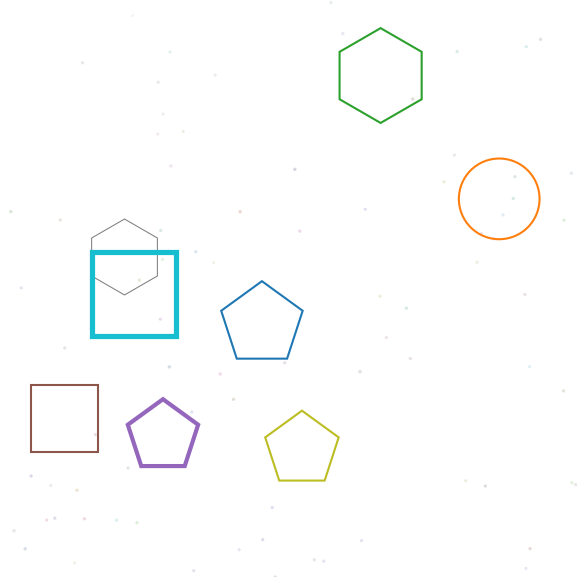[{"shape": "pentagon", "thickness": 1, "radius": 0.37, "center": [0.454, 0.438]}, {"shape": "circle", "thickness": 1, "radius": 0.35, "center": [0.864, 0.655]}, {"shape": "hexagon", "thickness": 1, "radius": 0.41, "center": [0.659, 0.868]}, {"shape": "pentagon", "thickness": 2, "radius": 0.32, "center": [0.282, 0.244]}, {"shape": "square", "thickness": 1, "radius": 0.29, "center": [0.112, 0.274]}, {"shape": "hexagon", "thickness": 0.5, "radius": 0.33, "center": [0.216, 0.554]}, {"shape": "pentagon", "thickness": 1, "radius": 0.33, "center": [0.523, 0.221]}, {"shape": "square", "thickness": 2.5, "radius": 0.36, "center": [0.232, 0.49]}]